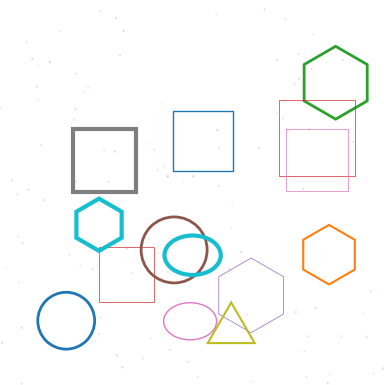[{"shape": "circle", "thickness": 2, "radius": 0.37, "center": [0.172, 0.167]}, {"shape": "square", "thickness": 1, "radius": 0.39, "center": [0.527, 0.634]}, {"shape": "hexagon", "thickness": 1.5, "radius": 0.39, "center": [0.855, 0.339]}, {"shape": "hexagon", "thickness": 2, "radius": 0.47, "center": [0.872, 0.785]}, {"shape": "square", "thickness": 0.5, "radius": 0.36, "center": [0.328, 0.286]}, {"shape": "square", "thickness": 0.5, "radius": 0.49, "center": [0.824, 0.641]}, {"shape": "hexagon", "thickness": 0.5, "radius": 0.48, "center": [0.652, 0.233]}, {"shape": "circle", "thickness": 2, "radius": 0.43, "center": [0.452, 0.351]}, {"shape": "square", "thickness": 0.5, "radius": 0.4, "center": [0.823, 0.585]}, {"shape": "oval", "thickness": 1, "radius": 0.34, "center": [0.494, 0.166]}, {"shape": "square", "thickness": 3, "radius": 0.41, "center": [0.271, 0.582]}, {"shape": "triangle", "thickness": 1.5, "radius": 0.35, "center": [0.601, 0.144]}, {"shape": "oval", "thickness": 3, "radius": 0.37, "center": [0.5, 0.337]}, {"shape": "hexagon", "thickness": 3, "radius": 0.34, "center": [0.257, 0.416]}]